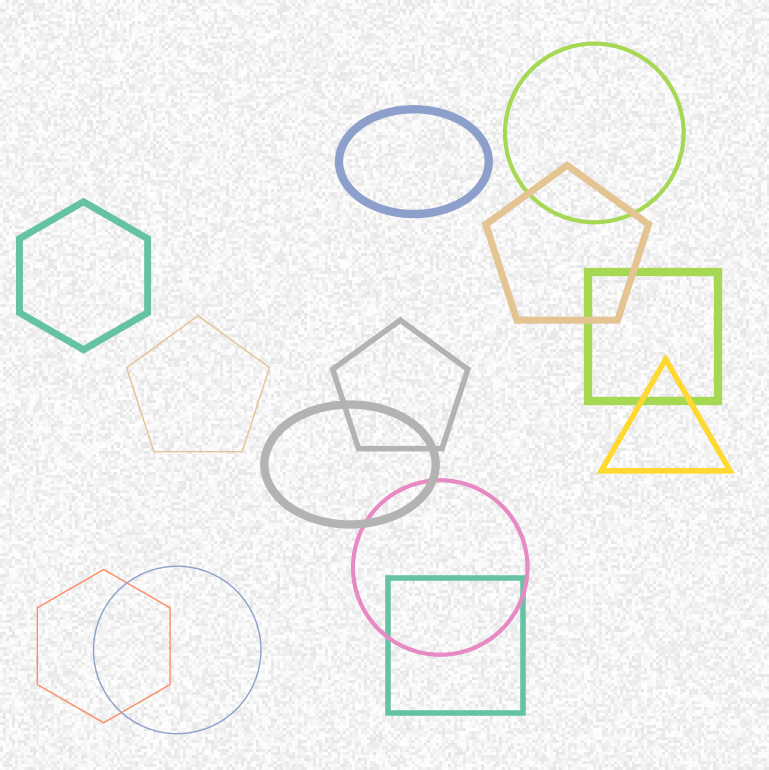[{"shape": "square", "thickness": 2, "radius": 0.44, "center": [0.592, 0.162]}, {"shape": "hexagon", "thickness": 2.5, "radius": 0.48, "center": [0.108, 0.642]}, {"shape": "hexagon", "thickness": 0.5, "radius": 0.5, "center": [0.135, 0.161]}, {"shape": "circle", "thickness": 0.5, "radius": 0.54, "center": [0.23, 0.156]}, {"shape": "oval", "thickness": 3, "radius": 0.49, "center": [0.538, 0.79]}, {"shape": "circle", "thickness": 1.5, "radius": 0.57, "center": [0.572, 0.263]}, {"shape": "circle", "thickness": 1.5, "radius": 0.58, "center": [0.772, 0.827]}, {"shape": "square", "thickness": 3, "radius": 0.42, "center": [0.848, 0.563]}, {"shape": "triangle", "thickness": 2, "radius": 0.48, "center": [0.864, 0.437]}, {"shape": "pentagon", "thickness": 2.5, "radius": 0.56, "center": [0.737, 0.674]}, {"shape": "pentagon", "thickness": 0.5, "radius": 0.49, "center": [0.257, 0.492]}, {"shape": "pentagon", "thickness": 2, "radius": 0.46, "center": [0.52, 0.492]}, {"shape": "oval", "thickness": 3, "radius": 0.56, "center": [0.455, 0.397]}]